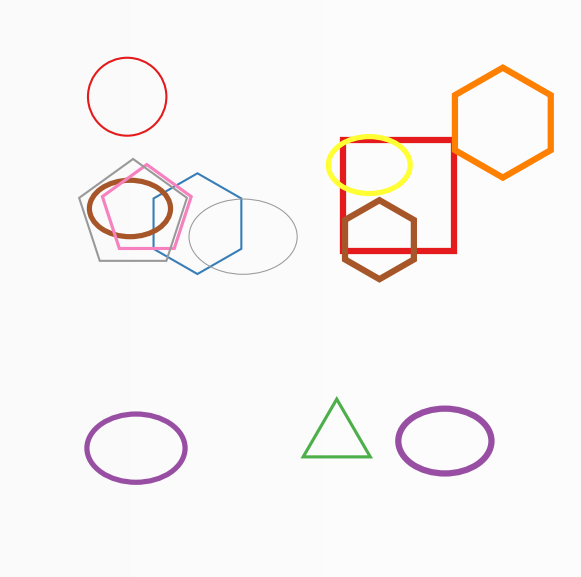[{"shape": "square", "thickness": 3, "radius": 0.48, "center": [0.686, 0.661]}, {"shape": "circle", "thickness": 1, "radius": 0.34, "center": [0.219, 0.832]}, {"shape": "hexagon", "thickness": 1, "radius": 0.44, "center": [0.34, 0.612]}, {"shape": "triangle", "thickness": 1.5, "radius": 0.33, "center": [0.579, 0.241]}, {"shape": "oval", "thickness": 2.5, "radius": 0.42, "center": [0.234, 0.223]}, {"shape": "oval", "thickness": 3, "radius": 0.4, "center": [0.765, 0.235]}, {"shape": "hexagon", "thickness": 3, "radius": 0.48, "center": [0.865, 0.787]}, {"shape": "oval", "thickness": 2.5, "radius": 0.35, "center": [0.635, 0.713]}, {"shape": "hexagon", "thickness": 3, "radius": 0.34, "center": [0.653, 0.584]}, {"shape": "oval", "thickness": 2.5, "radius": 0.35, "center": [0.224, 0.638]}, {"shape": "pentagon", "thickness": 1.5, "radius": 0.4, "center": [0.253, 0.634]}, {"shape": "pentagon", "thickness": 1, "radius": 0.49, "center": [0.229, 0.626]}, {"shape": "oval", "thickness": 0.5, "radius": 0.47, "center": [0.418, 0.589]}]